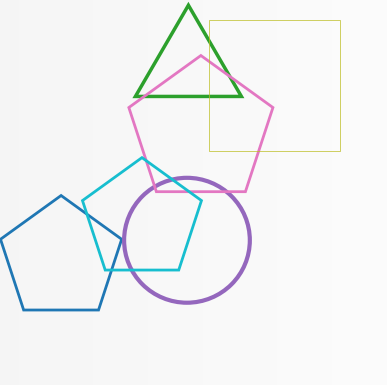[{"shape": "pentagon", "thickness": 2, "radius": 0.82, "center": [0.158, 0.328]}, {"shape": "triangle", "thickness": 2.5, "radius": 0.79, "center": [0.486, 0.828]}, {"shape": "circle", "thickness": 3, "radius": 0.81, "center": [0.482, 0.376]}, {"shape": "pentagon", "thickness": 2, "radius": 0.98, "center": [0.518, 0.66]}, {"shape": "square", "thickness": 0.5, "radius": 0.85, "center": [0.708, 0.778]}, {"shape": "pentagon", "thickness": 2, "radius": 0.81, "center": [0.366, 0.429]}]